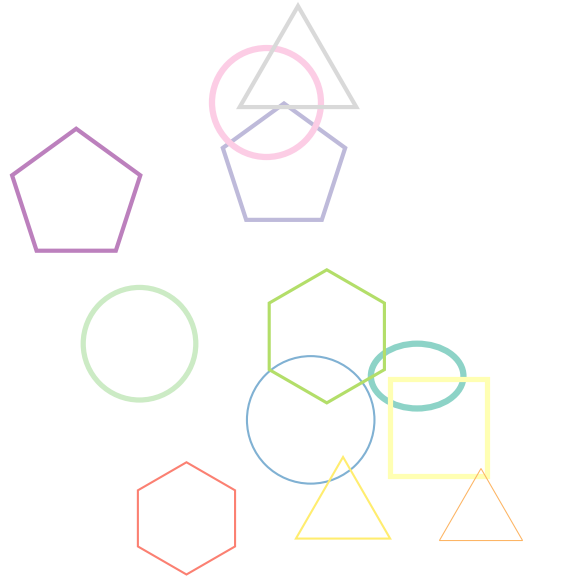[{"shape": "oval", "thickness": 3, "radius": 0.4, "center": [0.722, 0.348]}, {"shape": "square", "thickness": 2.5, "radius": 0.42, "center": [0.76, 0.259]}, {"shape": "pentagon", "thickness": 2, "radius": 0.56, "center": [0.492, 0.709]}, {"shape": "hexagon", "thickness": 1, "radius": 0.49, "center": [0.323, 0.102]}, {"shape": "circle", "thickness": 1, "radius": 0.55, "center": [0.538, 0.272]}, {"shape": "triangle", "thickness": 0.5, "radius": 0.42, "center": [0.833, 0.105]}, {"shape": "hexagon", "thickness": 1.5, "radius": 0.58, "center": [0.566, 0.417]}, {"shape": "circle", "thickness": 3, "radius": 0.47, "center": [0.461, 0.822]}, {"shape": "triangle", "thickness": 2, "radius": 0.58, "center": [0.516, 0.872]}, {"shape": "pentagon", "thickness": 2, "radius": 0.58, "center": [0.132, 0.659]}, {"shape": "circle", "thickness": 2.5, "radius": 0.49, "center": [0.242, 0.404]}, {"shape": "triangle", "thickness": 1, "radius": 0.47, "center": [0.594, 0.114]}]